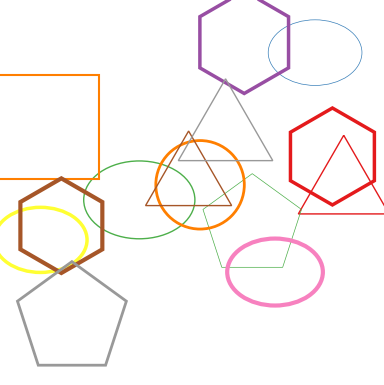[{"shape": "hexagon", "thickness": 2.5, "radius": 0.63, "center": [0.863, 0.594]}, {"shape": "triangle", "thickness": 1, "radius": 0.68, "center": [0.893, 0.512]}, {"shape": "oval", "thickness": 0.5, "radius": 0.61, "center": [0.818, 0.863]}, {"shape": "pentagon", "thickness": 0.5, "radius": 0.67, "center": [0.655, 0.414]}, {"shape": "oval", "thickness": 1, "radius": 0.72, "center": [0.362, 0.481]}, {"shape": "hexagon", "thickness": 2.5, "radius": 0.66, "center": [0.634, 0.89]}, {"shape": "square", "thickness": 1.5, "radius": 0.68, "center": [0.121, 0.67]}, {"shape": "circle", "thickness": 2, "radius": 0.57, "center": [0.52, 0.52]}, {"shape": "oval", "thickness": 2.5, "radius": 0.6, "center": [0.105, 0.377]}, {"shape": "triangle", "thickness": 1, "radius": 0.65, "center": [0.49, 0.531]}, {"shape": "hexagon", "thickness": 3, "radius": 0.61, "center": [0.159, 0.414]}, {"shape": "oval", "thickness": 3, "radius": 0.62, "center": [0.714, 0.293]}, {"shape": "pentagon", "thickness": 2, "radius": 0.74, "center": [0.187, 0.172]}, {"shape": "triangle", "thickness": 1, "radius": 0.71, "center": [0.586, 0.654]}]